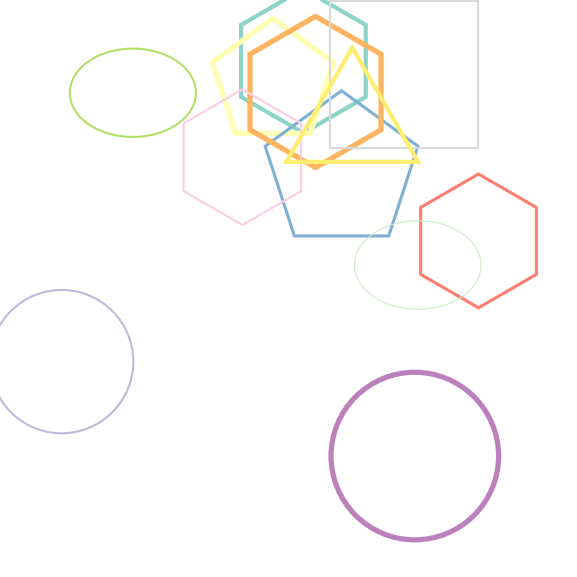[{"shape": "hexagon", "thickness": 2, "radius": 0.62, "center": [0.525, 0.894]}, {"shape": "pentagon", "thickness": 2.5, "radius": 0.55, "center": [0.472, 0.857]}, {"shape": "circle", "thickness": 1, "radius": 0.62, "center": [0.107, 0.373]}, {"shape": "hexagon", "thickness": 1.5, "radius": 0.58, "center": [0.829, 0.582]}, {"shape": "pentagon", "thickness": 1.5, "radius": 0.7, "center": [0.591, 0.703]}, {"shape": "hexagon", "thickness": 2.5, "radius": 0.65, "center": [0.546, 0.84]}, {"shape": "oval", "thickness": 1, "radius": 0.55, "center": [0.23, 0.838]}, {"shape": "hexagon", "thickness": 1, "radius": 0.59, "center": [0.42, 0.727]}, {"shape": "square", "thickness": 1, "radius": 0.64, "center": [0.7, 0.87]}, {"shape": "circle", "thickness": 2.5, "radius": 0.73, "center": [0.718, 0.209]}, {"shape": "oval", "thickness": 0.5, "radius": 0.55, "center": [0.723, 0.54]}, {"shape": "triangle", "thickness": 2, "radius": 0.66, "center": [0.61, 0.785]}]